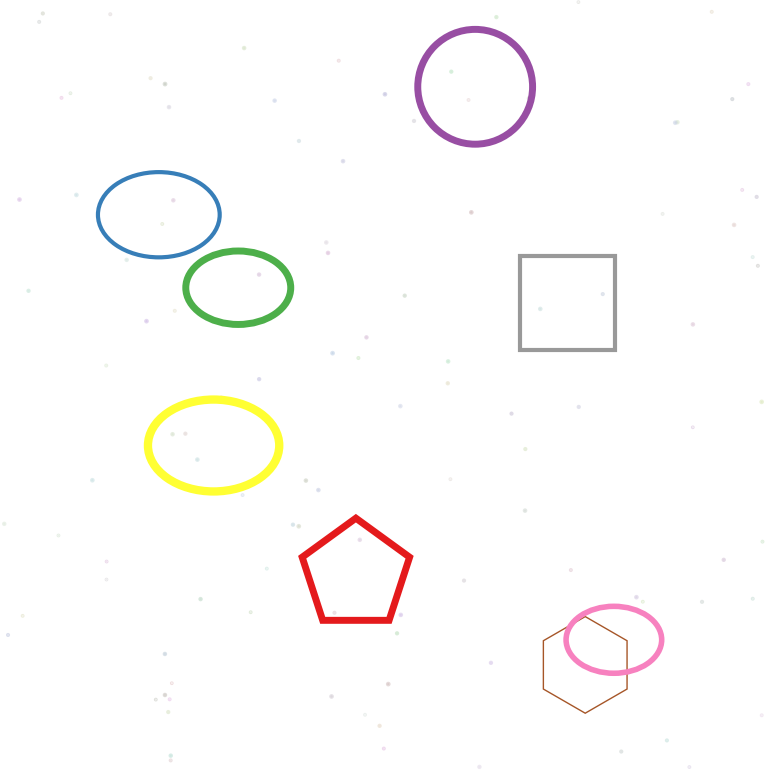[{"shape": "pentagon", "thickness": 2.5, "radius": 0.37, "center": [0.462, 0.254]}, {"shape": "oval", "thickness": 1.5, "radius": 0.4, "center": [0.206, 0.721]}, {"shape": "oval", "thickness": 2.5, "radius": 0.34, "center": [0.309, 0.626]}, {"shape": "circle", "thickness": 2.5, "radius": 0.37, "center": [0.617, 0.887]}, {"shape": "oval", "thickness": 3, "radius": 0.43, "center": [0.277, 0.421]}, {"shape": "hexagon", "thickness": 0.5, "radius": 0.31, "center": [0.76, 0.137]}, {"shape": "oval", "thickness": 2, "radius": 0.31, "center": [0.797, 0.169]}, {"shape": "square", "thickness": 1.5, "radius": 0.31, "center": [0.737, 0.606]}]